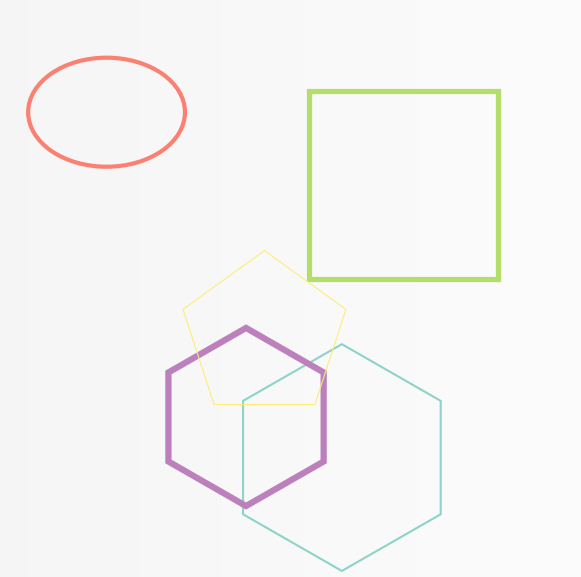[{"shape": "hexagon", "thickness": 1, "radius": 0.98, "center": [0.588, 0.207]}, {"shape": "oval", "thickness": 2, "radius": 0.67, "center": [0.183, 0.805]}, {"shape": "square", "thickness": 2.5, "radius": 0.81, "center": [0.694, 0.679]}, {"shape": "hexagon", "thickness": 3, "radius": 0.77, "center": [0.423, 0.277]}, {"shape": "pentagon", "thickness": 0.5, "radius": 0.74, "center": [0.455, 0.418]}]